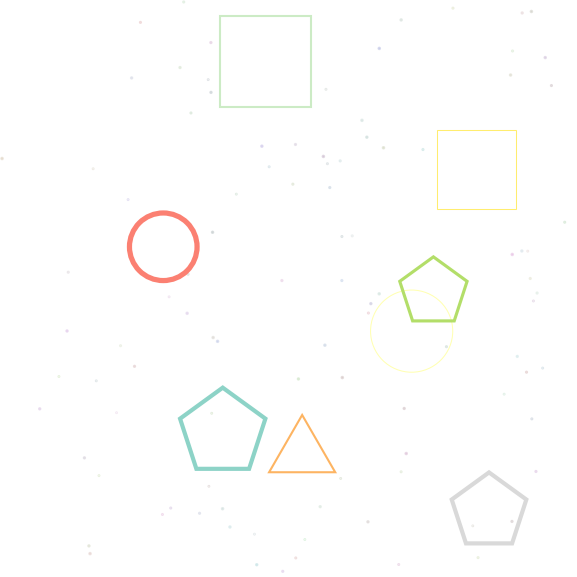[{"shape": "pentagon", "thickness": 2, "radius": 0.39, "center": [0.386, 0.25]}, {"shape": "circle", "thickness": 0.5, "radius": 0.36, "center": [0.713, 0.426]}, {"shape": "circle", "thickness": 2.5, "radius": 0.29, "center": [0.283, 0.572]}, {"shape": "triangle", "thickness": 1, "radius": 0.33, "center": [0.523, 0.214]}, {"shape": "pentagon", "thickness": 1.5, "radius": 0.31, "center": [0.751, 0.493]}, {"shape": "pentagon", "thickness": 2, "radius": 0.34, "center": [0.847, 0.113]}, {"shape": "square", "thickness": 1, "radius": 0.39, "center": [0.459, 0.893]}, {"shape": "square", "thickness": 0.5, "radius": 0.34, "center": [0.825, 0.705]}]